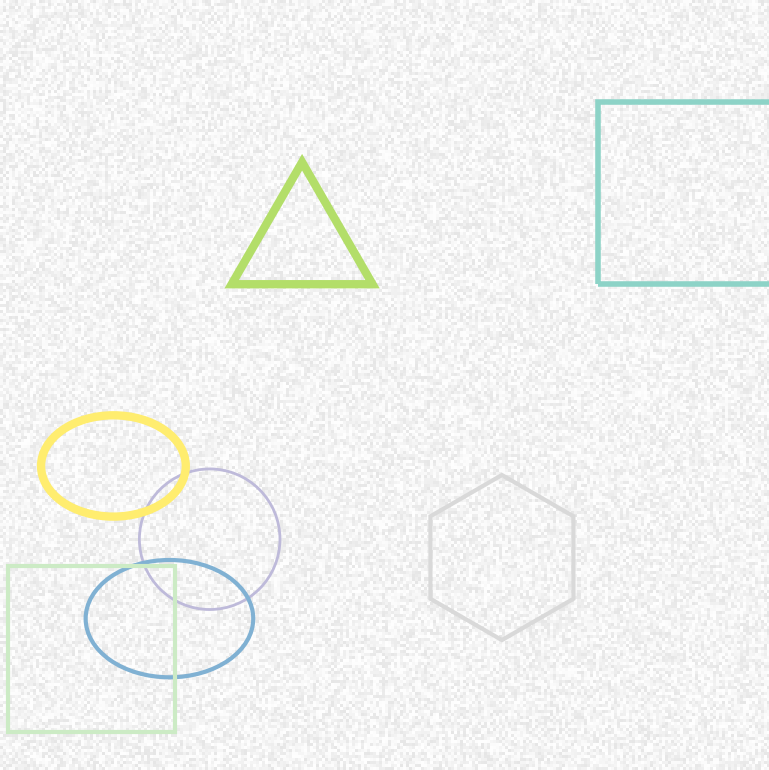[{"shape": "square", "thickness": 2, "radius": 0.59, "center": [0.895, 0.749]}, {"shape": "circle", "thickness": 1, "radius": 0.46, "center": [0.272, 0.3]}, {"shape": "oval", "thickness": 1.5, "radius": 0.54, "center": [0.22, 0.197]}, {"shape": "triangle", "thickness": 3, "radius": 0.53, "center": [0.392, 0.684]}, {"shape": "hexagon", "thickness": 1.5, "radius": 0.54, "center": [0.652, 0.276]}, {"shape": "square", "thickness": 1.5, "radius": 0.54, "center": [0.119, 0.157]}, {"shape": "oval", "thickness": 3, "radius": 0.47, "center": [0.147, 0.395]}]